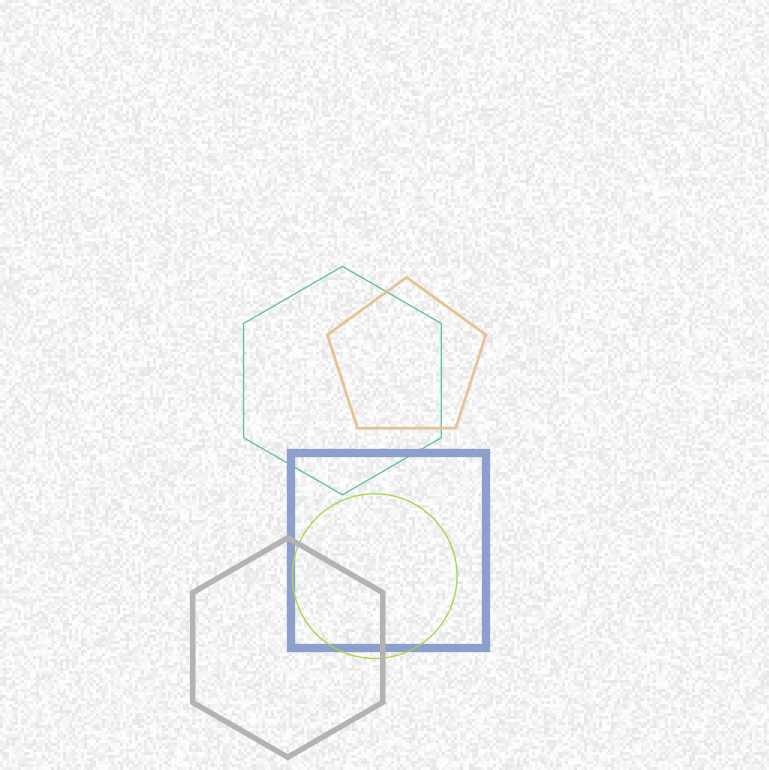[{"shape": "hexagon", "thickness": 0.5, "radius": 0.74, "center": [0.445, 0.506]}, {"shape": "square", "thickness": 3, "radius": 0.63, "center": [0.505, 0.285]}, {"shape": "circle", "thickness": 0.5, "radius": 0.53, "center": [0.487, 0.252]}, {"shape": "pentagon", "thickness": 1, "radius": 0.54, "center": [0.528, 0.532]}, {"shape": "hexagon", "thickness": 2, "radius": 0.71, "center": [0.374, 0.159]}]